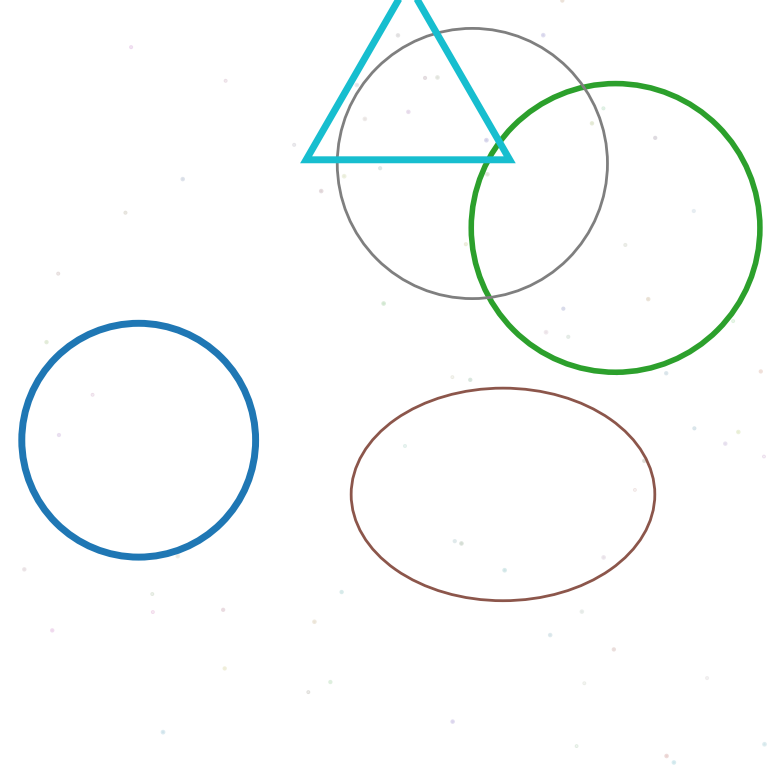[{"shape": "circle", "thickness": 2.5, "radius": 0.76, "center": [0.18, 0.428]}, {"shape": "circle", "thickness": 2, "radius": 0.94, "center": [0.799, 0.704]}, {"shape": "oval", "thickness": 1, "radius": 0.99, "center": [0.653, 0.358]}, {"shape": "circle", "thickness": 1, "radius": 0.88, "center": [0.613, 0.788]}, {"shape": "triangle", "thickness": 2.5, "radius": 0.76, "center": [0.53, 0.869]}]